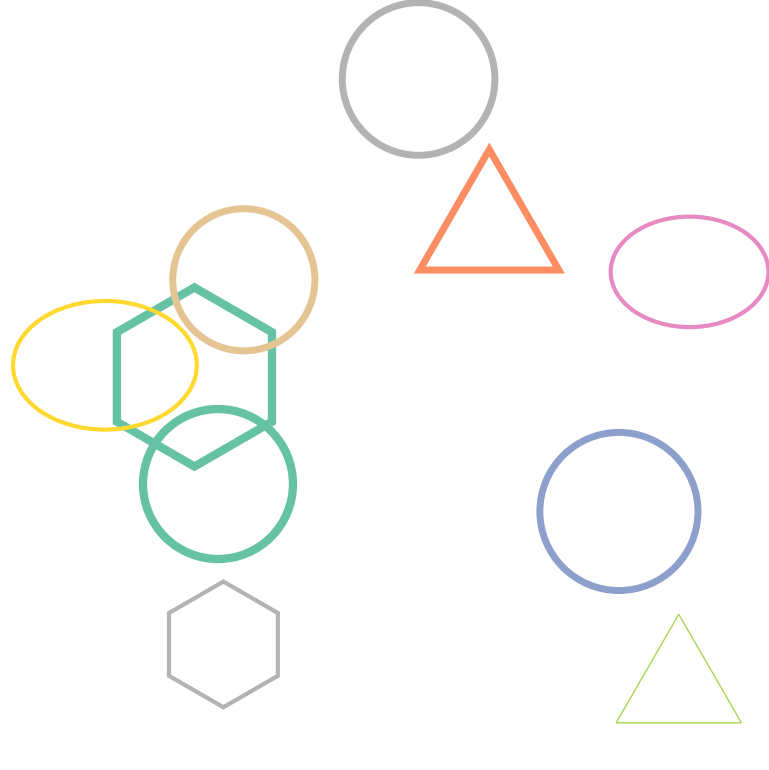[{"shape": "circle", "thickness": 3, "radius": 0.49, "center": [0.283, 0.371]}, {"shape": "hexagon", "thickness": 3, "radius": 0.58, "center": [0.253, 0.51]}, {"shape": "triangle", "thickness": 2.5, "radius": 0.52, "center": [0.635, 0.701]}, {"shape": "circle", "thickness": 2.5, "radius": 0.51, "center": [0.804, 0.336]}, {"shape": "oval", "thickness": 1.5, "radius": 0.51, "center": [0.896, 0.647]}, {"shape": "triangle", "thickness": 0.5, "radius": 0.47, "center": [0.882, 0.108]}, {"shape": "oval", "thickness": 1.5, "radius": 0.6, "center": [0.136, 0.526]}, {"shape": "circle", "thickness": 2.5, "radius": 0.46, "center": [0.317, 0.637]}, {"shape": "hexagon", "thickness": 1.5, "radius": 0.41, "center": [0.29, 0.163]}, {"shape": "circle", "thickness": 2.5, "radius": 0.5, "center": [0.544, 0.897]}]